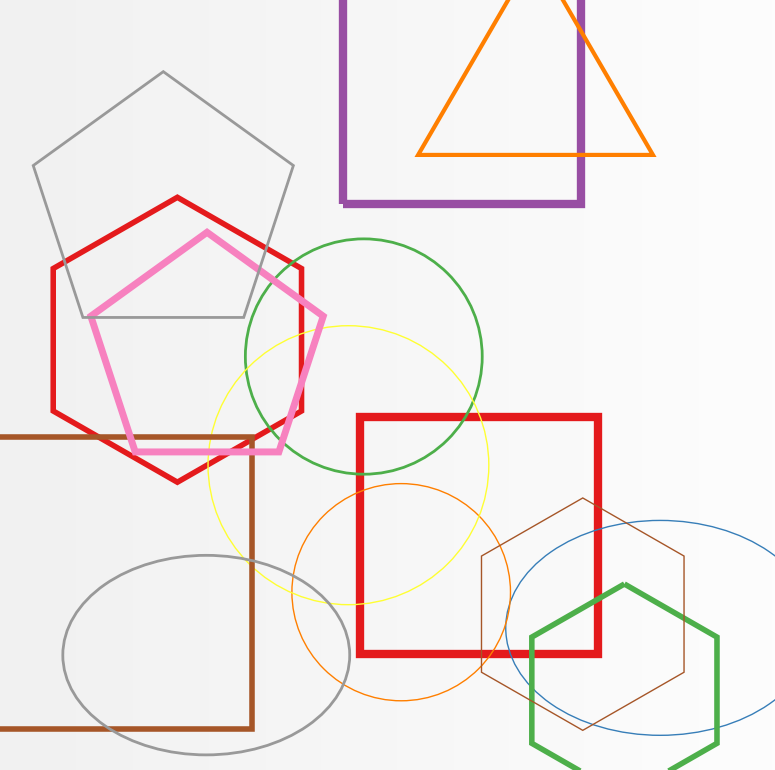[{"shape": "square", "thickness": 3, "radius": 0.77, "center": [0.618, 0.305]}, {"shape": "hexagon", "thickness": 2, "radius": 0.92, "center": [0.229, 0.559]}, {"shape": "oval", "thickness": 0.5, "radius": 1.0, "center": [0.852, 0.185]}, {"shape": "hexagon", "thickness": 2, "radius": 0.69, "center": [0.806, 0.104]}, {"shape": "circle", "thickness": 1, "radius": 0.76, "center": [0.469, 0.537]}, {"shape": "square", "thickness": 3, "radius": 0.77, "center": [0.596, 0.888]}, {"shape": "triangle", "thickness": 1.5, "radius": 0.87, "center": [0.691, 0.886]}, {"shape": "circle", "thickness": 0.5, "radius": 0.71, "center": [0.518, 0.231]}, {"shape": "circle", "thickness": 0.5, "radius": 0.91, "center": [0.45, 0.396]}, {"shape": "square", "thickness": 2, "radius": 0.95, "center": [0.135, 0.243]}, {"shape": "hexagon", "thickness": 0.5, "radius": 0.75, "center": [0.752, 0.202]}, {"shape": "pentagon", "thickness": 2.5, "radius": 0.79, "center": [0.267, 0.541]}, {"shape": "pentagon", "thickness": 1, "radius": 0.88, "center": [0.211, 0.73]}, {"shape": "oval", "thickness": 1, "radius": 0.93, "center": [0.266, 0.149]}]